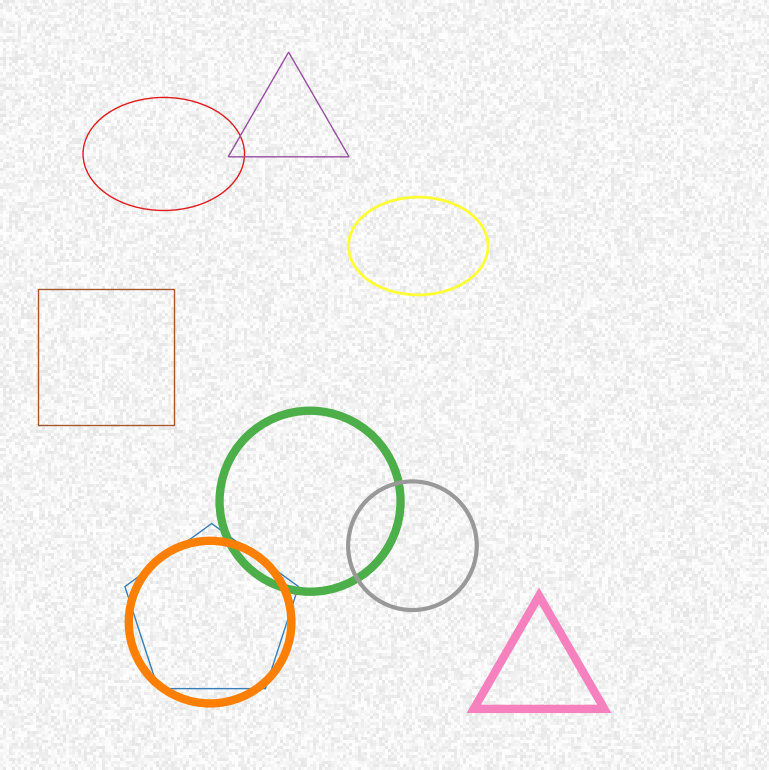[{"shape": "oval", "thickness": 0.5, "radius": 0.52, "center": [0.213, 0.8]}, {"shape": "pentagon", "thickness": 0.5, "radius": 0.59, "center": [0.275, 0.202]}, {"shape": "circle", "thickness": 3, "radius": 0.59, "center": [0.403, 0.349]}, {"shape": "triangle", "thickness": 0.5, "radius": 0.45, "center": [0.375, 0.842]}, {"shape": "circle", "thickness": 3, "radius": 0.53, "center": [0.273, 0.192]}, {"shape": "oval", "thickness": 1, "radius": 0.45, "center": [0.543, 0.68]}, {"shape": "square", "thickness": 0.5, "radius": 0.44, "center": [0.138, 0.537]}, {"shape": "triangle", "thickness": 3, "radius": 0.49, "center": [0.7, 0.128]}, {"shape": "circle", "thickness": 1.5, "radius": 0.42, "center": [0.536, 0.291]}]